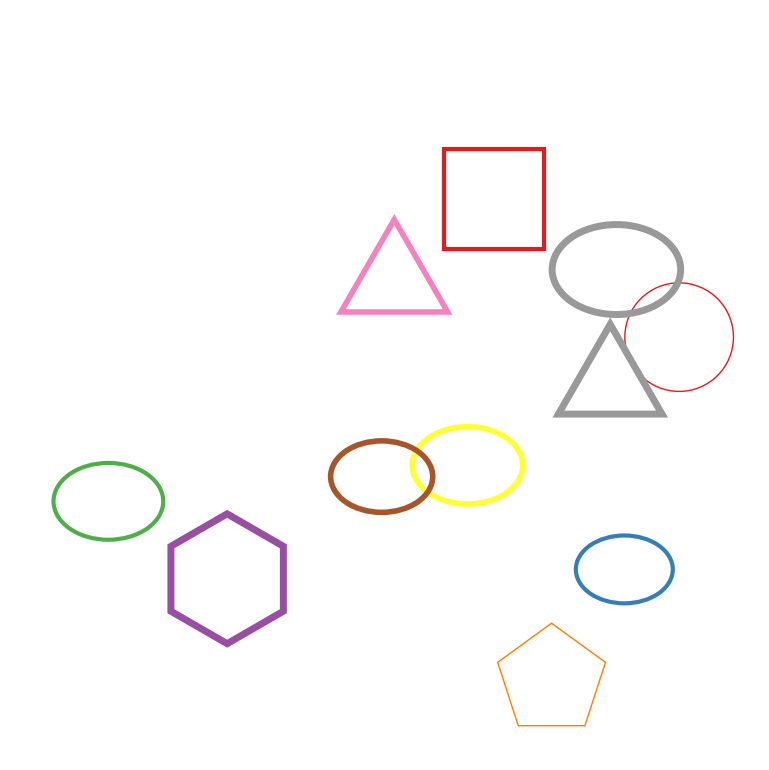[{"shape": "square", "thickness": 1.5, "radius": 0.32, "center": [0.642, 0.742]}, {"shape": "circle", "thickness": 0.5, "radius": 0.35, "center": [0.882, 0.562]}, {"shape": "oval", "thickness": 1.5, "radius": 0.31, "center": [0.811, 0.261]}, {"shape": "oval", "thickness": 1.5, "radius": 0.36, "center": [0.141, 0.349]}, {"shape": "hexagon", "thickness": 2.5, "radius": 0.42, "center": [0.295, 0.248]}, {"shape": "pentagon", "thickness": 0.5, "radius": 0.37, "center": [0.716, 0.117]}, {"shape": "oval", "thickness": 2, "radius": 0.36, "center": [0.607, 0.396]}, {"shape": "oval", "thickness": 2, "radius": 0.33, "center": [0.496, 0.381]}, {"shape": "triangle", "thickness": 2, "radius": 0.4, "center": [0.512, 0.635]}, {"shape": "oval", "thickness": 2.5, "radius": 0.42, "center": [0.801, 0.65]}, {"shape": "triangle", "thickness": 2.5, "radius": 0.39, "center": [0.792, 0.501]}]